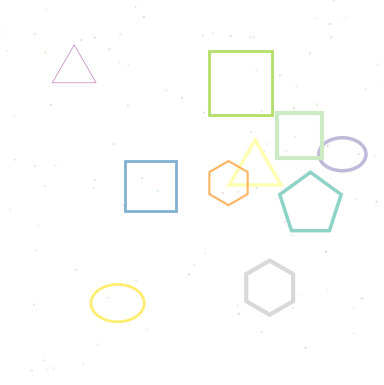[{"shape": "pentagon", "thickness": 2.5, "radius": 0.42, "center": [0.806, 0.469]}, {"shape": "triangle", "thickness": 2.5, "radius": 0.39, "center": [0.663, 0.558]}, {"shape": "oval", "thickness": 2.5, "radius": 0.31, "center": [0.889, 0.599]}, {"shape": "square", "thickness": 2, "radius": 0.33, "center": [0.391, 0.516]}, {"shape": "hexagon", "thickness": 1.5, "radius": 0.29, "center": [0.594, 0.524]}, {"shape": "square", "thickness": 2, "radius": 0.41, "center": [0.624, 0.784]}, {"shape": "hexagon", "thickness": 3, "radius": 0.35, "center": [0.7, 0.253]}, {"shape": "triangle", "thickness": 0.5, "radius": 0.33, "center": [0.193, 0.818]}, {"shape": "square", "thickness": 3, "radius": 0.29, "center": [0.778, 0.648]}, {"shape": "oval", "thickness": 2, "radius": 0.35, "center": [0.306, 0.213]}]